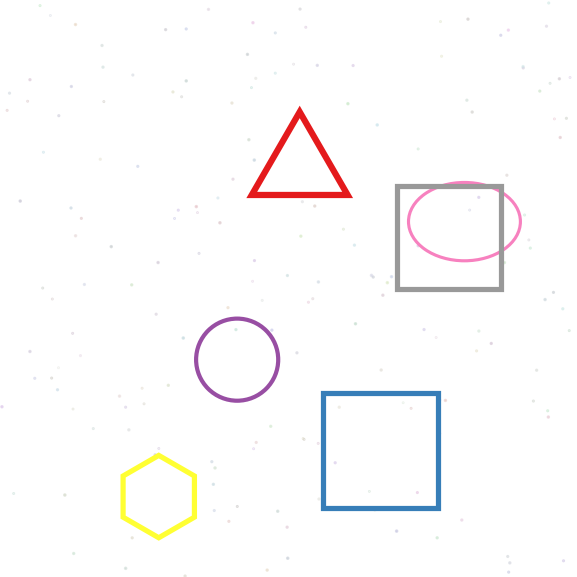[{"shape": "triangle", "thickness": 3, "radius": 0.48, "center": [0.519, 0.709]}, {"shape": "square", "thickness": 2.5, "radius": 0.5, "center": [0.659, 0.219]}, {"shape": "circle", "thickness": 2, "radius": 0.36, "center": [0.411, 0.376]}, {"shape": "hexagon", "thickness": 2.5, "radius": 0.36, "center": [0.275, 0.139]}, {"shape": "oval", "thickness": 1.5, "radius": 0.48, "center": [0.804, 0.615]}, {"shape": "square", "thickness": 2.5, "radius": 0.45, "center": [0.777, 0.588]}]